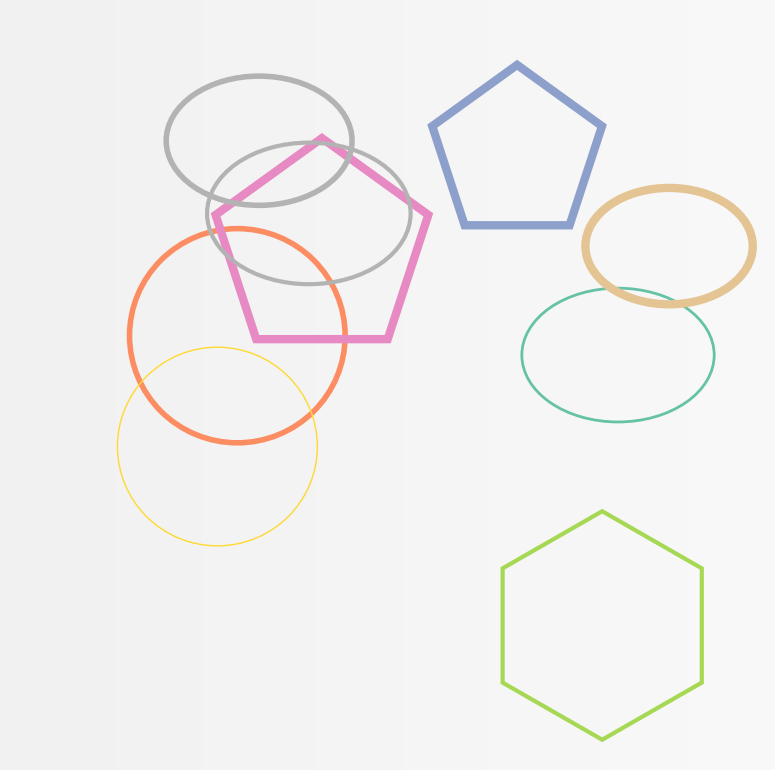[{"shape": "oval", "thickness": 1, "radius": 0.62, "center": [0.797, 0.539]}, {"shape": "circle", "thickness": 2, "radius": 0.7, "center": [0.306, 0.564]}, {"shape": "pentagon", "thickness": 3, "radius": 0.58, "center": [0.667, 0.801]}, {"shape": "pentagon", "thickness": 3, "radius": 0.72, "center": [0.415, 0.676]}, {"shape": "hexagon", "thickness": 1.5, "radius": 0.74, "center": [0.777, 0.188]}, {"shape": "circle", "thickness": 0.5, "radius": 0.64, "center": [0.281, 0.42]}, {"shape": "oval", "thickness": 3, "radius": 0.54, "center": [0.863, 0.68]}, {"shape": "oval", "thickness": 2, "radius": 0.6, "center": [0.334, 0.817]}, {"shape": "oval", "thickness": 1.5, "radius": 0.66, "center": [0.398, 0.723]}]